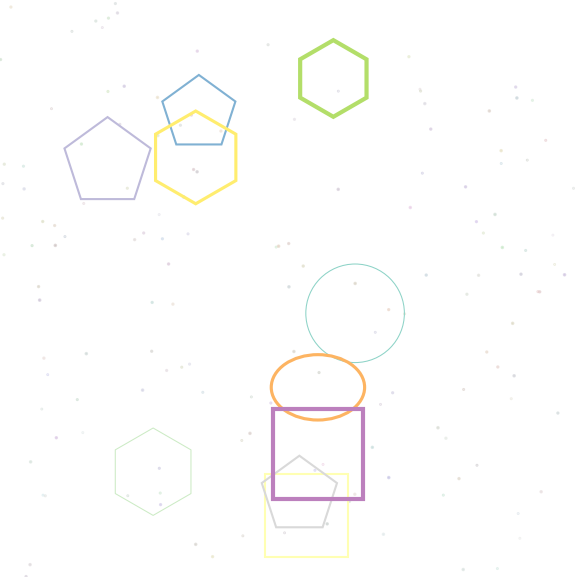[{"shape": "circle", "thickness": 0.5, "radius": 0.43, "center": [0.615, 0.457]}, {"shape": "square", "thickness": 1, "radius": 0.36, "center": [0.531, 0.107]}, {"shape": "pentagon", "thickness": 1, "radius": 0.39, "center": [0.186, 0.718]}, {"shape": "pentagon", "thickness": 1, "radius": 0.33, "center": [0.344, 0.803]}, {"shape": "oval", "thickness": 1.5, "radius": 0.4, "center": [0.551, 0.328]}, {"shape": "hexagon", "thickness": 2, "radius": 0.33, "center": [0.577, 0.863]}, {"shape": "pentagon", "thickness": 1, "radius": 0.34, "center": [0.518, 0.142]}, {"shape": "square", "thickness": 2, "radius": 0.39, "center": [0.551, 0.213]}, {"shape": "hexagon", "thickness": 0.5, "radius": 0.38, "center": [0.265, 0.182]}, {"shape": "hexagon", "thickness": 1.5, "radius": 0.4, "center": [0.339, 0.727]}]